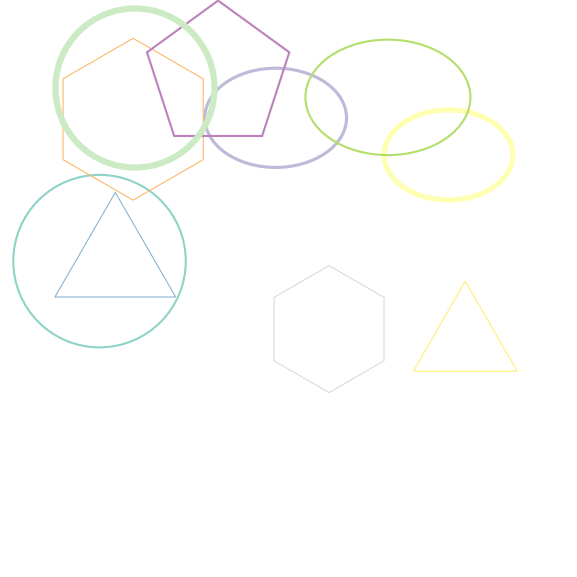[{"shape": "circle", "thickness": 1, "radius": 0.75, "center": [0.172, 0.547]}, {"shape": "oval", "thickness": 2.5, "radius": 0.56, "center": [0.777, 0.731]}, {"shape": "oval", "thickness": 1.5, "radius": 0.61, "center": [0.477, 0.795]}, {"shape": "triangle", "thickness": 0.5, "radius": 0.6, "center": [0.2, 0.545]}, {"shape": "hexagon", "thickness": 0.5, "radius": 0.7, "center": [0.231, 0.793]}, {"shape": "oval", "thickness": 1, "radius": 0.71, "center": [0.672, 0.831]}, {"shape": "hexagon", "thickness": 0.5, "radius": 0.55, "center": [0.57, 0.429]}, {"shape": "pentagon", "thickness": 1, "radius": 0.65, "center": [0.378, 0.869]}, {"shape": "circle", "thickness": 3, "radius": 0.69, "center": [0.234, 0.847]}, {"shape": "triangle", "thickness": 0.5, "radius": 0.52, "center": [0.806, 0.408]}]